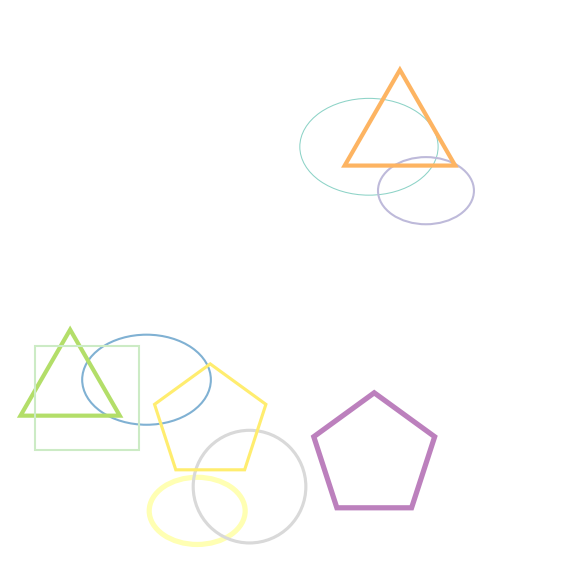[{"shape": "oval", "thickness": 0.5, "radius": 0.6, "center": [0.639, 0.745]}, {"shape": "oval", "thickness": 2.5, "radius": 0.42, "center": [0.341, 0.115]}, {"shape": "oval", "thickness": 1, "radius": 0.42, "center": [0.738, 0.669]}, {"shape": "oval", "thickness": 1, "radius": 0.56, "center": [0.254, 0.342]}, {"shape": "triangle", "thickness": 2, "radius": 0.55, "center": [0.693, 0.768]}, {"shape": "triangle", "thickness": 2, "radius": 0.5, "center": [0.121, 0.329]}, {"shape": "circle", "thickness": 1.5, "radius": 0.49, "center": [0.432, 0.156]}, {"shape": "pentagon", "thickness": 2.5, "radius": 0.55, "center": [0.648, 0.209]}, {"shape": "square", "thickness": 1, "radius": 0.45, "center": [0.15, 0.31]}, {"shape": "pentagon", "thickness": 1.5, "radius": 0.51, "center": [0.364, 0.268]}]